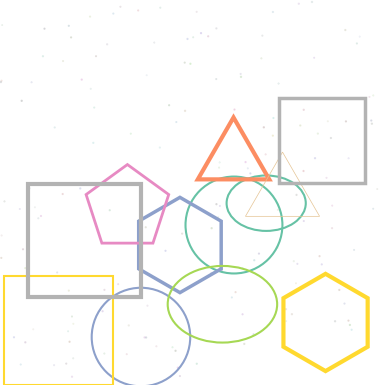[{"shape": "circle", "thickness": 1.5, "radius": 0.63, "center": [0.608, 0.416]}, {"shape": "oval", "thickness": 1.5, "radius": 0.51, "center": [0.691, 0.472]}, {"shape": "triangle", "thickness": 3, "radius": 0.54, "center": [0.607, 0.588]}, {"shape": "hexagon", "thickness": 2.5, "radius": 0.62, "center": [0.467, 0.364]}, {"shape": "circle", "thickness": 1.5, "radius": 0.64, "center": [0.366, 0.125]}, {"shape": "pentagon", "thickness": 2, "radius": 0.56, "center": [0.331, 0.46]}, {"shape": "oval", "thickness": 1.5, "radius": 0.71, "center": [0.578, 0.21]}, {"shape": "square", "thickness": 1.5, "radius": 0.71, "center": [0.153, 0.142]}, {"shape": "hexagon", "thickness": 3, "radius": 0.63, "center": [0.846, 0.162]}, {"shape": "triangle", "thickness": 0.5, "radius": 0.56, "center": [0.734, 0.494]}, {"shape": "square", "thickness": 2.5, "radius": 0.55, "center": [0.836, 0.636]}, {"shape": "square", "thickness": 3, "radius": 0.74, "center": [0.219, 0.375]}]